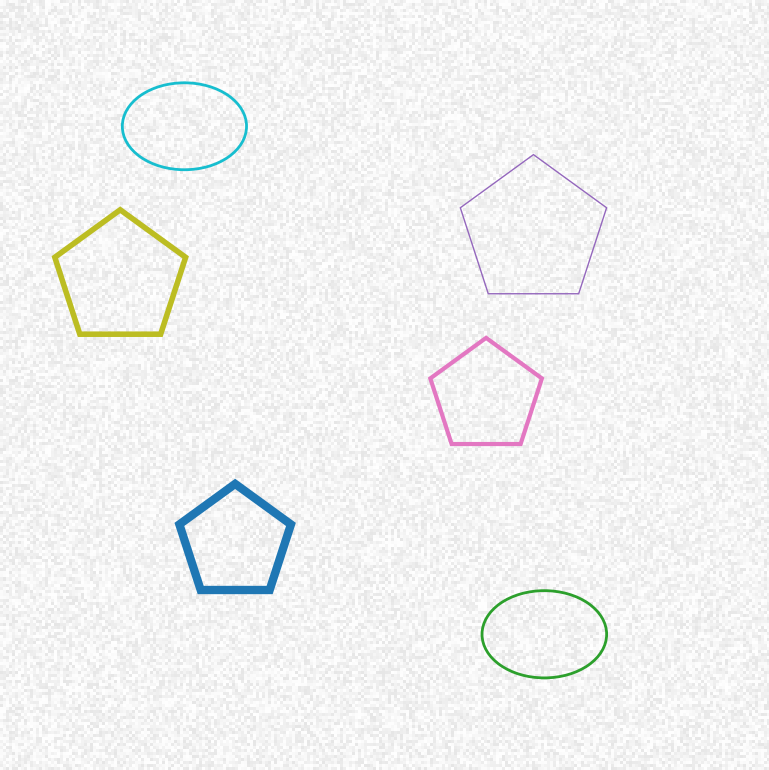[{"shape": "pentagon", "thickness": 3, "radius": 0.38, "center": [0.305, 0.295]}, {"shape": "oval", "thickness": 1, "radius": 0.4, "center": [0.707, 0.176]}, {"shape": "pentagon", "thickness": 0.5, "radius": 0.5, "center": [0.693, 0.699]}, {"shape": "pentagon", "thickness": 1.5, "radius": 0.38, "center": [0.631, 0.485]}, {"shape": "pentagon", "thickness": 2, "radius": 0.45, "center": [0.156, 0.638]}, {"shape": "oval", "thickness": 1, "radius": 0.4, "center": [0.24, 0.836]}]